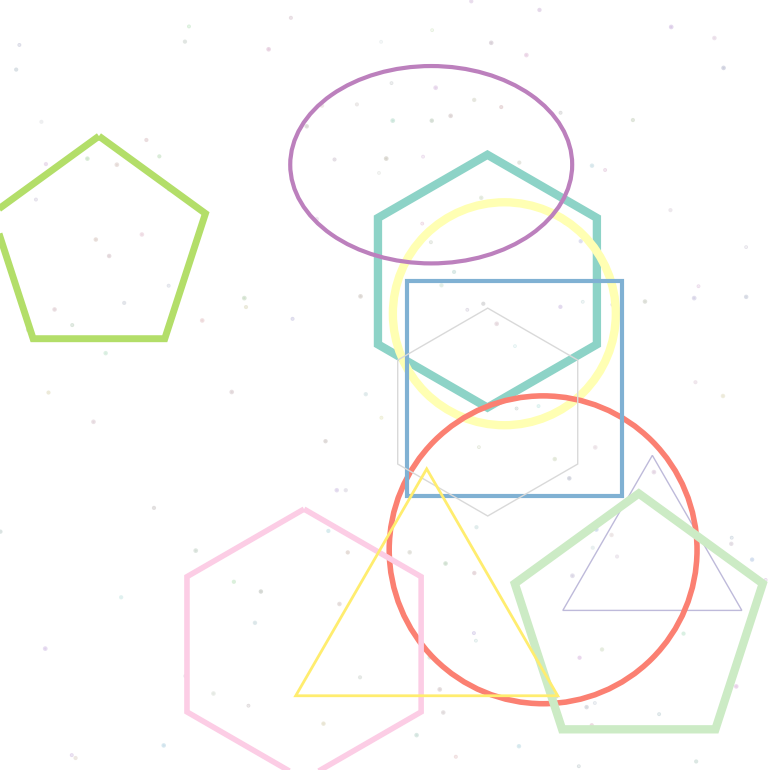[{"shape": "hexagon", "thickness": 3, "radius": 0.82, "center": [0.633, 0.635]}, {"shape": "circle", "thickness": 3, "radius": 0.72, "center": [0.655, 0.593]}, {"shape": "triangle", "thickness": 0.5, "radius": 0.67, "center": [0.847, 0.274]}, {"shape": "circle", "thickness": 2, "radius": 1.0, "center": [0.705, 0.286]}, {"shape": "square", "thickness": 1.5, "radius": 0.7, "center": [0.668, 0.496]}, {"shape": "pentagon", "thickness": 2.5, "radius": 0.73, "center": [0.128, 0.678]}, {"shape": "hexagon", "thickness": 2, "radius": 0.88, "center": [0.395, 0.163]}, {"shape": "hexagon", "thickness": 0.5, "radius": 0.67, "center": [0.633, 0.465]}, {"shape": "oval", "thickness": 1.5, "radius": 0.92, "center": [0.56, 0.786]}, {"shape": "pentagon", "thickness": 3, "radius": 0.85, "center": [0.83, 0.19]}, {"shape": "triangle", "thickness": 1, "radius": 0.98, "center": [0.554, 0.195]}]